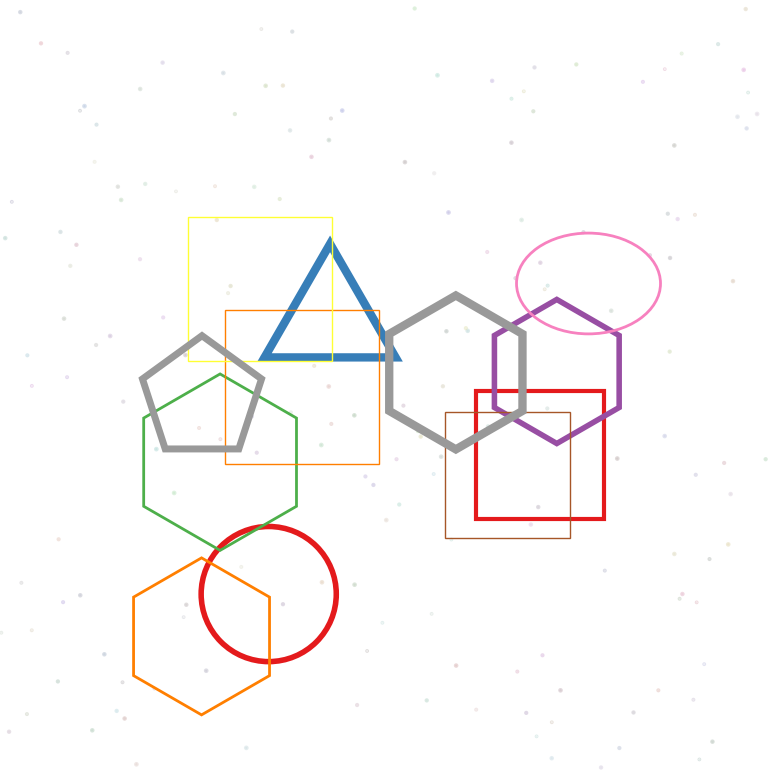[{"shape": "square", "thickness": 1.5, "radius": 0.42, "center": [0.701, 0.409]}, {"shape": "circle", "thickness": 2, "radius": 0.44, "center": [0.349, 0.229]}, {"shape": "triangle", "thickness": 3, "radius": 0.49, "center": [0.429, 0.585]}, {"shape": "hexagon", "thickness": 1, "radius": 0.57, "center": [0.286, 0.4]}, {"shape": "hexagon", "thickness": 2, "radius": 0.47, "center": [0.723, 0.518]}, {"shape": "hexagon", "thickness": 1, "radius": 0.51, "center": [0.262, 0.174]}, {"shape": "square", "thickness": 0.5, "radius": 0.5, "center": [0.393, 0.498]}, {"shape": "square", "thickness": 0.5, "radius": 0.47, "center": [0.337, 0.624]}, {"shape": "square", "thickness": 0.5, "radius": 0.41, "center": [0.659, 0.383]}, {"shape": "oval", "thickness": 1, "radius": 0.47, "center": [0.764, 0.632]}, {"shape": "hexagon", "thickness": 3, "radius": 0.5, "center": [0.592, 0.516]}, {"shape": "pentagon", "thickness": 2.5, "radius": 0.41, "center": [0.262, 0.483]}]